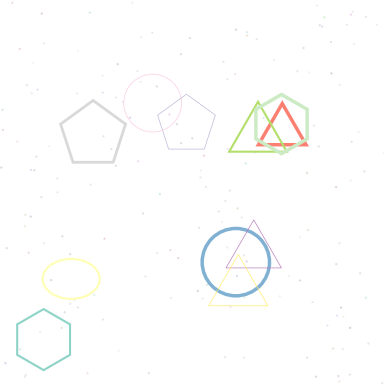[{"shape": "hexagon", "thickness": 1.5, "radius": 0.4, "center": [0.113, 0.118]}, {"shape": "oval", "thickness": 1.5, "radius": 0.37, "center": [0.185, 0.276]}, {"shape": "pentagon", "thickness": 0.5, "radius": 0.39, "center": [0.484, 0.677]}, {"shape": "triangle", "thickness": 2.5, "radius": 0.36, "center": [0.733, 0.66]}, {"shape": "circle", "thickness": 2.5, "radius": 0.44, "center": [0.613, 0.319]}, {"shape": "triangle", "thickness": 1.5, "radius": 0.43, "center": [0.67, 0.649]}, {"shape": "circle", "thickness": 0.5, "radius": 0.38, "center": [0.397, 0.732]}, {"shape": "pentagon", "thickness": 2, "radius": 0.44, "center": [0.242, 0.65]}, {"shape": "triangle", "thickness": 0.5, "radius": 0.42, "center": [0.659, 0.346]}, {"shape": "hexagon", "thickness": 2.5, "radius": 0.38, "center": [0.731, 0.678]}, {"shape": "triangle", "thickness": 0.5, "radius": 0.44, "center": [0.619, 0.25]}]